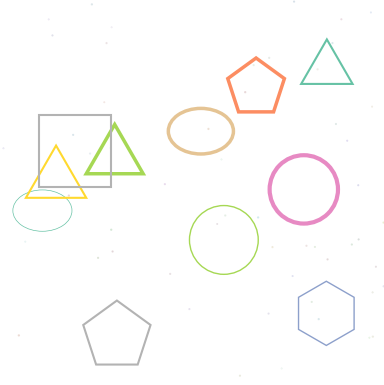[{"shape": "oval", "thickness": 0.5, "radius": 0.38, "center": [0.11, 0.453]}, {"shape": "triangle", "thickness": 1.5, "radius": 0.39, "center": [0.849, 0.821]}, {"shape": "pentagon", "thickness": 2.5, "radius": 0.39, "center": [0.665, 0.772]}, {"shape": "hexagon", "thickness": 1, "radius": 0.42, "center": [0.848, 0.186]}, {"shape": "circle", "thickness": 3, "radius": 0.44, "center": [0.789, 0.508]}, {"shape": "circle", "thickness": 1, "radius": 0.45, "center": [0.581, 0.377]}, {"shape": "triangle", "thickness": 2.5, "radius": 0.43, "center": [0.298, 0.591]}, {"shape": "triangle", "thickness": 1.5, "radius": 0.45, "center": [0.146, 0.531]}, {"shape": "oval", "thickness": 2.5, "radius": 0.42, "center": [0.522, 0.659]}, {"shape": "square", "thickness": 1.5, "radius": 0.47, "center": [0.195, 0.609]}, {"shape": "pentagon", "thickness": 1.5, "radius": 0.46, "center": [0.304, 0.127]}]